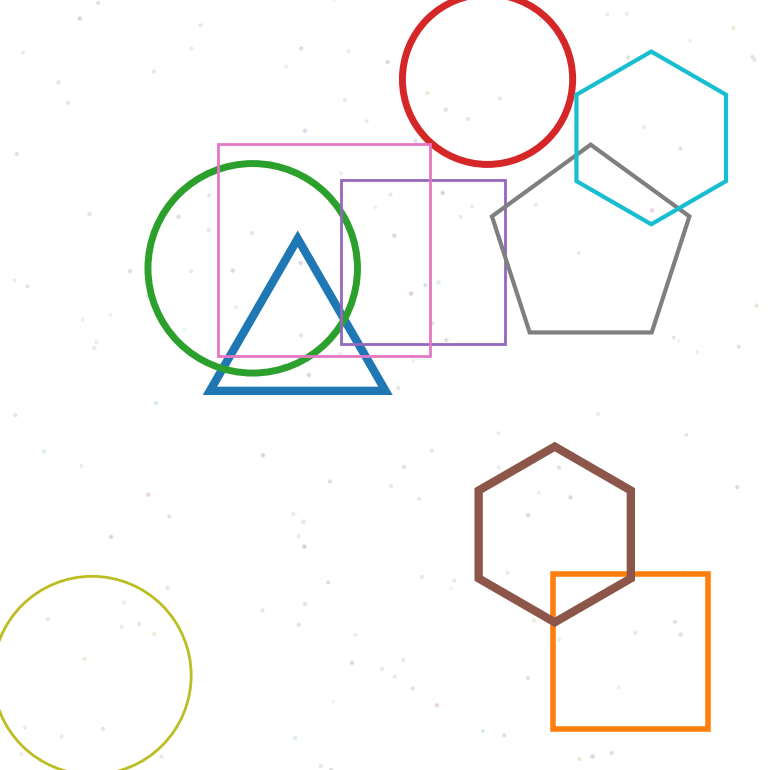[{"shape": "triangle", "thickness": 3, "radius": 0.66, "center": [0.387, 0.558]}, {"shape": "square", "thickness": 2, "radius": 0.5, "center": [0.818, 0.154]}, {"shape": "circle", "thickness": 2.5, "radius": 0.68, "center": [0.328, 0.652]}, {"shape": "circle", "thickness": 2.5, "radius": 0.55, "center": [0.633, 0.897]}, {"shape": "square", "thickness": 1, "radius": 0.53, "center": [0.549, 0.66]}, {"shape": "hexagon", "thickness": 3, "radius": 0.57, "center": [0.72, 0.306]}, {"shape": "square", "thickness": 1, "radius": 0.69, "center": [0.421, 0.676]}, {"shape": "pentagon", "thickness": 1.5, "radius": 0.67, "center": [0.767, 0.677]}, {"shape": "circle", "thickness": 1, "radius": 0.64, "center": [0.12, 0.123]}, {"shape": "hexagon", "thickness": 1.5, "radius": 0.56, "center": [0.846, 0.821]}]